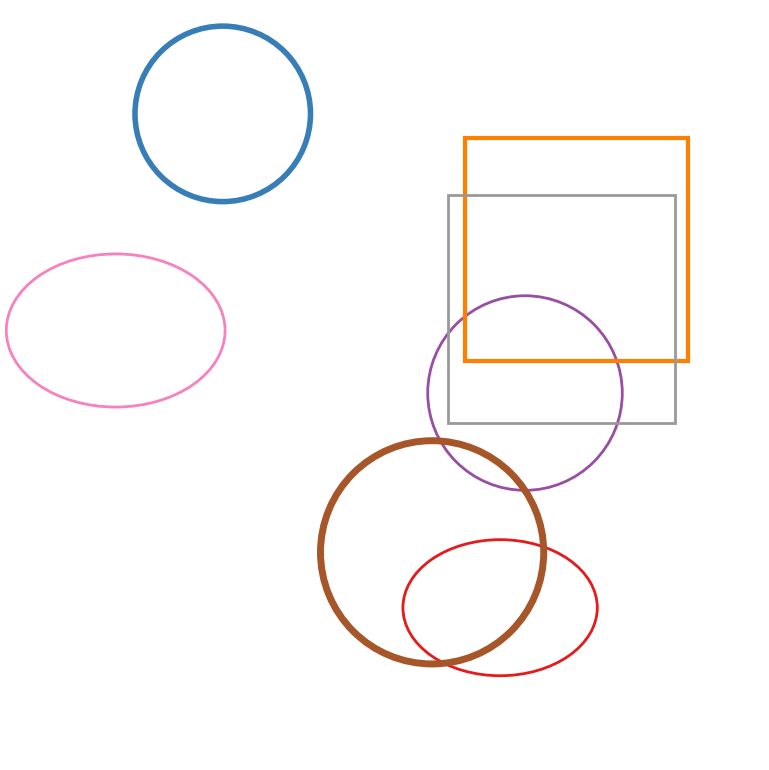[{"shape": "oval", "thickness": 1, "radius": 0.63, "center": [0.649, 0.211]}, {"shape": "circle", "thickness": 2, "radius": 0.57, "center": [0.289, 0.852]}, {"shape": "circle", "thickness": 1, "radius": 0.63, "center": [0.682, 0.49]}, {"shape": "square", "thickness": 1.5, "radius": 0.72, "center": [0.749, 0.676]}, {"shape": "circle", "thickness": 2.5, "radius": 0.72, "center": [0.561, 0.283]}, {"shape": "oval", "thickness": 1, "radius": 0.71, "center": [0.15, 0.571]}, {"shape": "square", "thickness": 1, "radius": 0.74, "center": [0.729, 0.599]}]